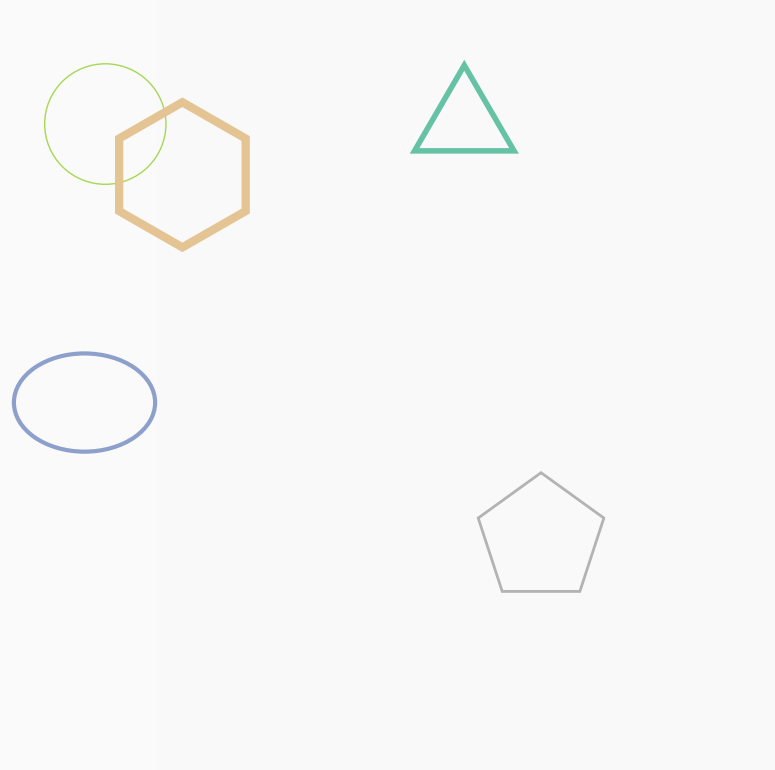[{"shape": "triangle", "thickness": 2, "radius": 0.37, "center": [0.599, 0.841]}, {"shape": "oval", "thickness": 1.5, "radius": 0.46, "center": [0.109, 0.477]}, {"shape": "circle", "thickness": 0.5, "radius": 0.39, "center": [0.136, 0.839]}, {"shape": "hexagon", "thickness": 3, "radius": 0.47, "center": [0.235, 0.773]}, {"shape": "pentagon", "thickness": 1, "radius": 0.43, "center": [0.698, 0.301]}]